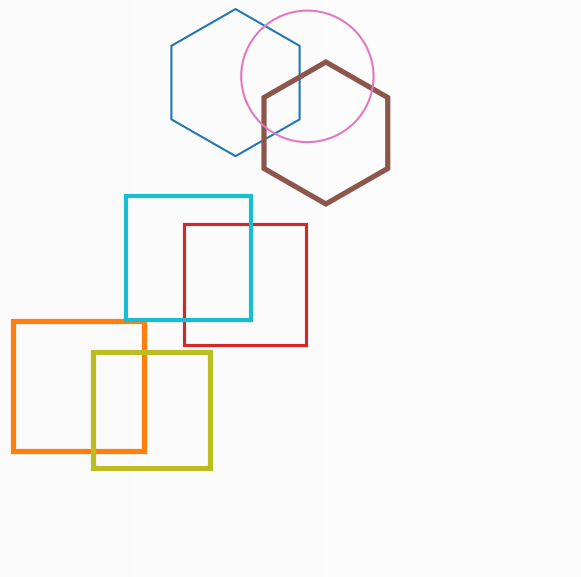[{"shape": "hexagon", "thickness": 1, "radius": 0.64, "center": [0.405, 0.856]}, {"shape": "square", "thickness": 2.5, "radius": 0.56, "center": [0.135, 0.33]}, {"shape": "square", "thickness": 1.5, "radius": 0.53, "center": [0.422, 0.506]}, {"shape": "hexagon", "thickness": 2.5, "radius": 0.61, "center": [0.561, 0.769]}, {"shape": "circle", "thickness": 1, "radius": 0.57, "center": [0.529, 0.867]}, {"shape": "square", "thickness": 2.5, "radius": 0.5, "center": [0.261, 0.289]}, {"shape": "square", "thickness": 2, "radius": 0.54, "center": [0.325, 0.552]}]